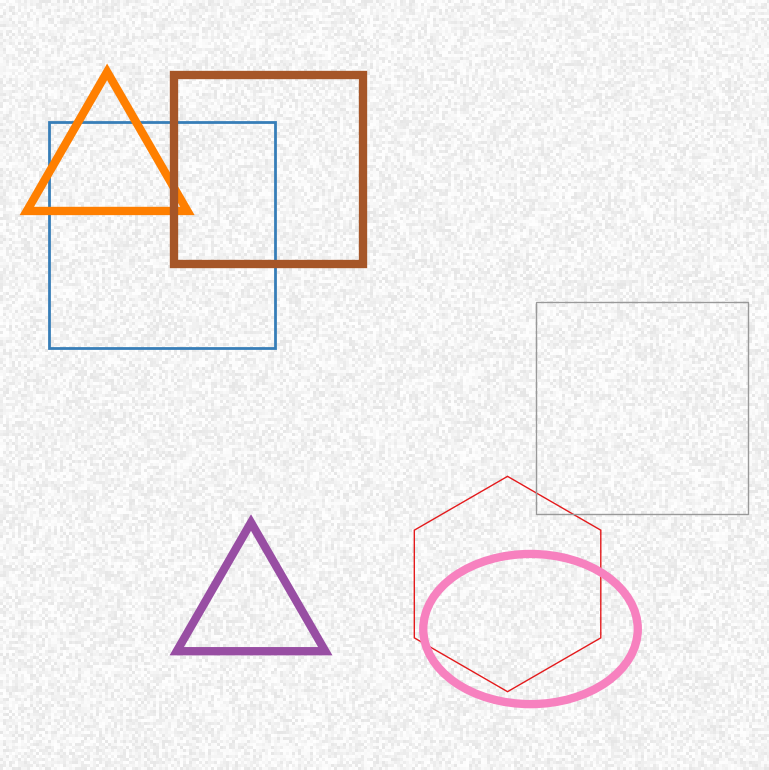[{"shape": "hexagon", "thickness": 0.5, "radius": 0.7, "center": [0.659, 0.242]}, {"shape": "square", "thickness": 1, "radius": 0.74, "center": [0.211, 0.695]}, {"shape": "triangle", "thickness": 3, "radius": 0.56, "center": [0.326, 0.21]}, {"shape": "triangle", "thickness": 3, "radius": 0.6, "center": [0.139, 0.786]}, {"shape": "square", "thickness": 3, "radius": 0.61, "center": [0.348, 0.78]}, {"shape": "oval", "thickness": 3, "radius": 0.7, "center": [0.689, 0.183]}, {"shape": "square", "thickness": 0.5, "radius": 0.69, "center": [0.834, 0.47]}]